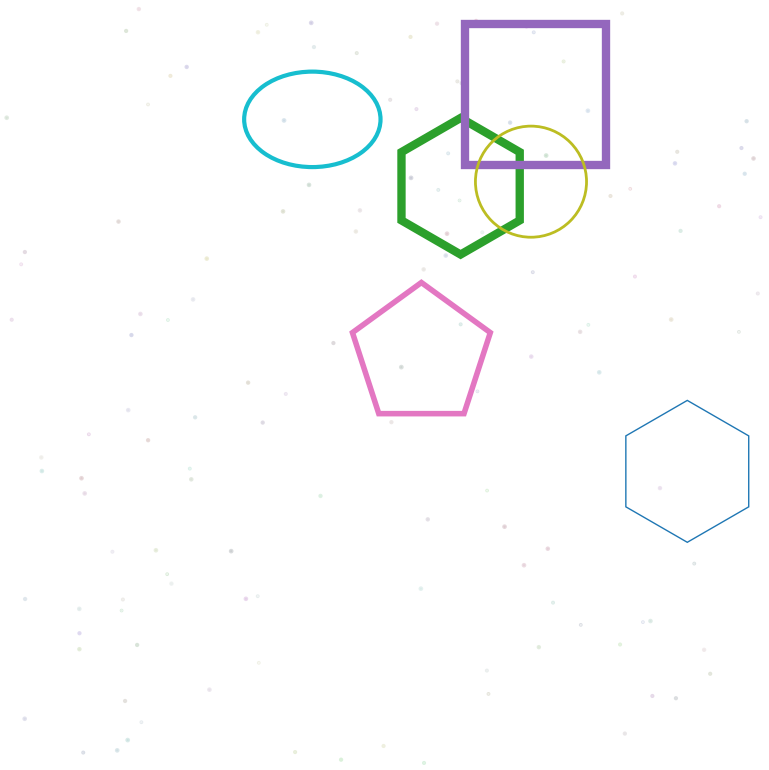[{"shape": "hexagon", "thickness": 0.5, "radius": 0.46, "center": [0.893, 0.388]}, {"shape": "hexagon", "thickness": 3, "radius": 0.44, "center": [0.598, 0.758]}, {"shape": "square", "thickness": 3, "radius": 0.46, "center": [0.695, 0.878]}, {"shape": "pentagon", "thickness": 2, "radius": 0.47, "center": [0.547, 0.539]}, {"shape": "circle", "thickness": 1, "radius": 0.36, "center": [0.69, 0.764]}, {"shape": "oval", "thickness": 1.5, "radius": 0.44, "center": [0.406, 0.845]}]